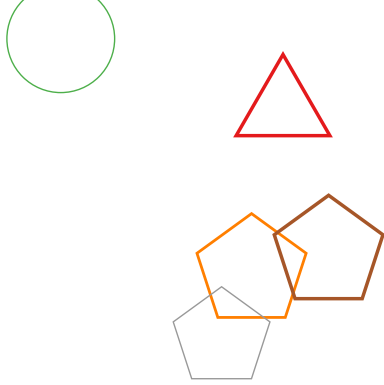[{"shape": "triangle", "thickness": 2.5, "radius": 0.7, "center": [0.735, 0.718]}, {"shape": "circle", "thickness": 1, "radius": 0.7, "center": [0.158, 0.899]}, {"shape": "pentagon", "thickness": 2, "radius": 0.75, "center": [0.653, 0.296]}, {"shape": "pentagon", "thickness": 2.5, "radius": 0.74, "center": [0.854, 0.344]}, {"shape": "pentagon", "thickness": 1, "radius": 0.66, "center": [0.576, 0.123]}]